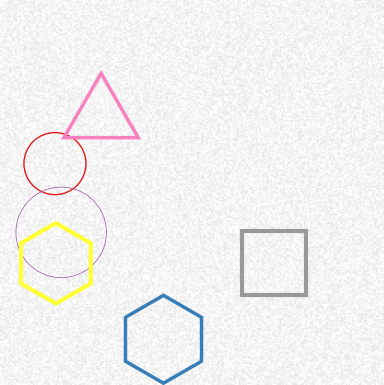[{"shape": "circle", "thickness": 1, "radius": 0.4, "center": [0.143, 0.575]}, {"shape": "hexagon", "thickness": 2.5, "radius": 0.57, "center": [0.425, 0.119]}, {"shape": "circle", "thickness": 0.5, "radius": 0.59, "center": [0.159, 0.396]}, {"shape": "hexagon", "thickness": 3, "radius": 0.52, "center": [0.145, 0.316]}, {"shape": "triangle", "thickness": 2.5, "radius": 0.56, "center": [0.263, 0.698]}, {"shape": "square", "thickness": 3, "radius": 0.42, "center": [0.711, 0.317]}]